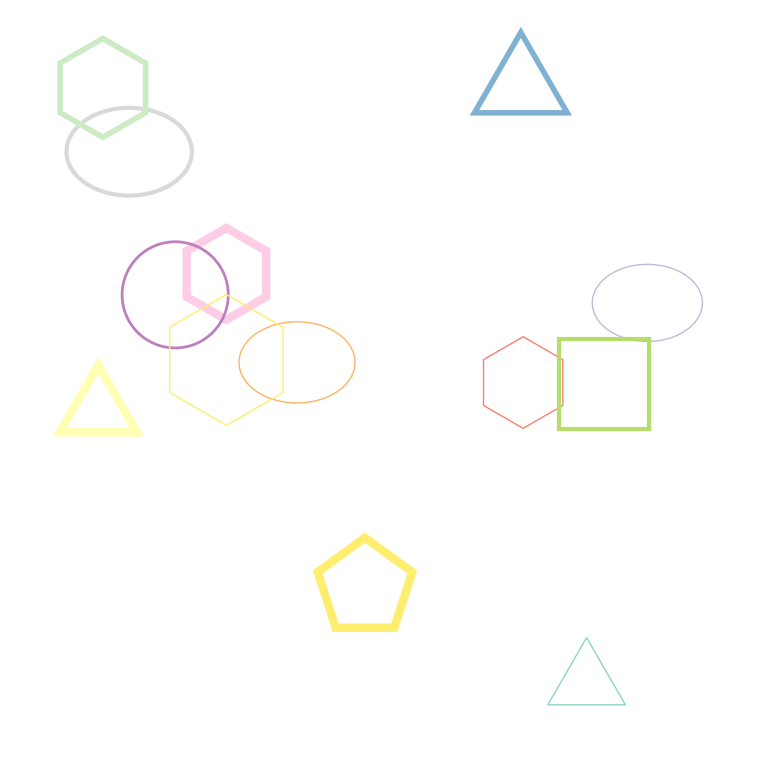[{"shape": "triangle", "thickness": 0.5, "radius": 0.29, "center": [0.762, 0.114]}, {"shape": "triangle", "thickness": 3, "radius": 0.29, "center": [0.128, 0.468]}, {"shape": "oval", "thickness": 0.5, "radius": 0.36, "center": [0.841, 0.607]}, {"shape": "hexagon", "thickness": 0.5, "radius": 0.3, "center": [0.679, 0.503]}, {"shape": "triangle", "thickness": 2, "radius": 0.35, "center": [0.676, 0.888]}, {"shape": "oval", "thickness": 0.5, "radius": 0.38, "center": [0.386, 0.529]}, {"shape": "square", "thickness": 1.5, "radius": 0.29, "center": [0.784, 0.501]}, {"shape": "hexagon", "thickness": 3, "radius": 0.3, "center": [0.294, 0.644]}, {"shape": "oval", "thickness": 1.5, "radius": 0.41, "center": [0.168, 0.803]}, {"shape": "circle", "thickness": 1, "radius": 0.34, "center": [0.228, 0.617]}, {"shape": "hexagon", "thickness": 2, "radius": 0.32, "center": [0.134, 0.886]}, {"shape": "hexagon", "thickness": 0.5, "radius": 0.42, "center": [0.294, 0.533]}, {"shape": "pentagon", "thickness": 3, "radius": 0.32, "center": [0.474, 0.237]}]